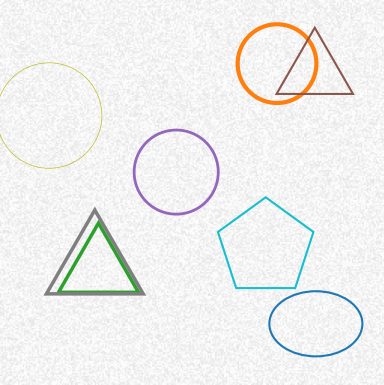[{"shape": "oval", "thickness": 1.5, "radius": 0.6, "center": [0.82, 0.159]}, {"shape": "circle", "thickness": 3, "radius": 0.51, "center": [0.72, 0.835]}, {"shape": "triangle", "thickness": 2.5, "radius": 0.6, "center": [0.256, 0.301]}, {"shape": "circle", "thickness": 2, "radius": 0.55, "center": [0.458, 0.553]}, {"shape": "triangle", "thickness": 1.5, "radius": 0.57, "center": [0.818, 0.813]}, {"shape": "triangle", "thickness": 2.5, "radius": 0.73, "center": [0.246, 0.309]}, {"shape": "circle", "thickness": 0.5, "radius": 0.69, "center": [0.128, 0.7]}, {"shape": "pentagon", "thickness": 1.5, "radius": 0.65, "center": [0.69, 0.357]}]